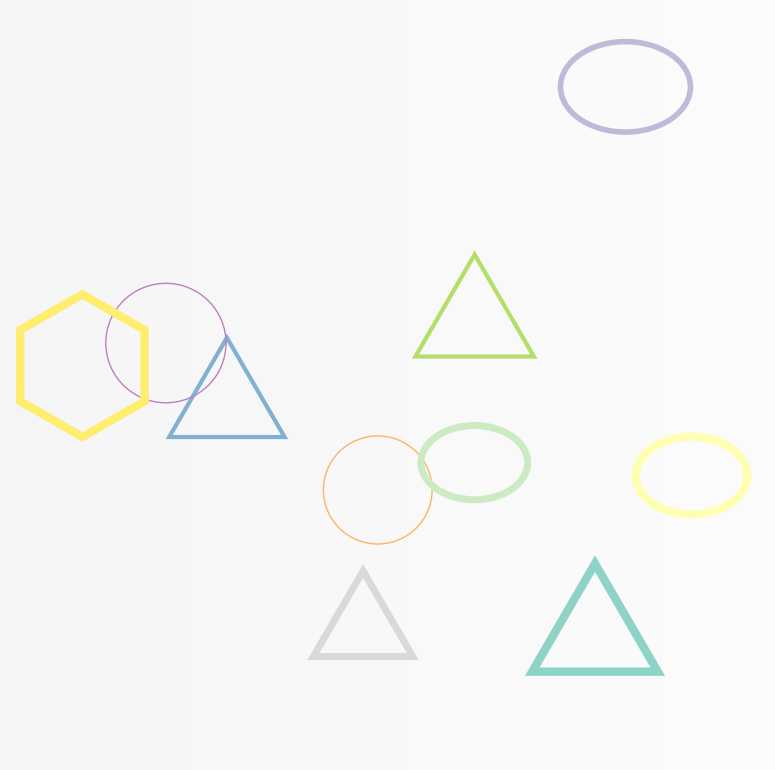[{"shape": "triangle", "thickness": 3, "radius": 0.47, "center": [0.768, 0.174]}, {"shape": "oval", "thickness": 3, "radius": 0.36, "center": [0.892, 0.382]}, {"shape": "oval", "thickness": 2, "radius": 0.42, "center": [0.807, 0.887]}, {"shape": "triangle", "thickness": 1.5, "radius": 0.43, "center": [0.293, 0.475]}, {"shape": "circle", "thickness": 0.5, "radius": 0.35, "center": [0.487, 0.364]}, {"shape": "triangle", "thickness": 1.5, "radius": 0.44, "center": [0.612, 0.581]}, {"shape": "triangle", "thickness": 2.5, "radius": 0.37, "center": [0.468, 0.184]}, {"shape": "circle", "thickness": 0.5, "radius": 0.39, "center": [0.214, 0.554]}, {"shape": "oval", "thickness": 2.5, "radius": 0.34, "center": [0.612, 0.399]}, {"shape": "hexagon", "thickness": 3, "radius": 0.46, "center": [0.106, 0.525]}]